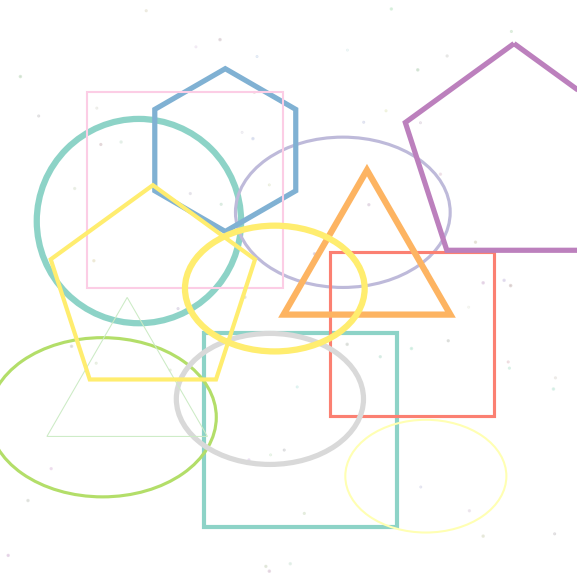[{"shape": "square", "thickness": 2, "radius": 0.84, "center": [0.52, 0.255]}, {"shape": "circle", "thickness": 3, "radius": 0.88, "center": [0.241, 0.616]}, {"shape": "oval", "thickness": 1, "radius": 0.7, "center": [0.737, 0.175]}, {"shape": "oval", "thickness": 1.5, "radius": 0.93, "center": [0.594, 0.632]}, {"shape": "square", "thickness": 1.5, "radius": 0.71, "center": [0.713, 0.421]}, {"shape": "hexagon", "thickness": 2.5, "radius": 0.7, "center": [0.39, 0.739]}, {"shape": "triangle", "thickness": 3, "radius": 0.83, "center": [0.635, 0.538]}, {"shape": "oval", "thickness": 1.5, "radius": 0.98, "center": [0.178, 0.277]}, {"shape": "square", "thickness": 1, "radius": 0.85, "center": [0.32, 0.67]}, {"shape": "oval", "thickness": 2.5, "radius": 0.81, "center": [0.467, 0.308]}, {"shape": "pentagon", "thickness": 2.5, "radius": 0.99, "center": [0.89, 0.726]}, {"shape": "triangle", "thickness": 0.5, "radius": 0.8, "center": [0.22, 0.324]}, {"shape": "pentagon", "thickness": 2, "radius": 0.93, "center": [0.265, 0.493]}, {"shape": "oval", "thickness": 3, "radius": 0.78, "center": [0.476, 0.499]}]